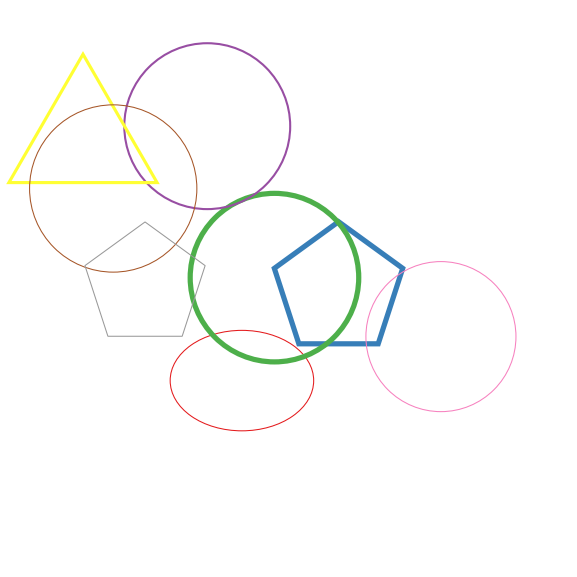[{"shape": "oval", "thickness": 0.5, "radius": 0.62, "center": [0.419, 0.34]}, {"shape": "pentagon", "thickness": 2.5, "radius": 0.58, "center": [0.586, 0.498]}, {"shape": "circle", "thickness": 2.5, "radius": 0.73, "center": [0.475, 0.518]}, {"shape": "circle", "thickness": 1, "radius": 0.72, "center": [0.359, 0.781]}, {"shape": "triangle", "thickness": 1.5, "radius": 0.74, "center": [0.144, 0.757]}, {"shape": "circle", "thickness": 0.5, "radius": 0.72, "center": [0.196, 0.673]}, {"shape": "circle", "thickness": 0.5, "radius": 0.65, "center": [0.764, 0.416]}, {"shape": "pentagon", "thickness": 0.5, "radius": 0.55, "center": [0.251, 0.505]}]